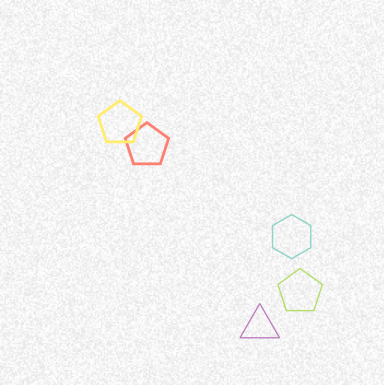[{"shape": "hexagon", "thickness": 1, "radius": 0.29, "center": [0.758, 0.385]}, {"shape": "pentagon", "thickness": 2, "radius": 0.3, "center": [0.382, 0.622]}, {"shape": "pentagon", "thickness": 1, "radius": 0.3, "center": [0.78, 0.242]}, {"shape": "triangle", "thickness": 1, "radius": 0.3, "center": [0.675, 0.152]}, {"shape": "pentagon", "thickness": 2, "radius": 0.3, "center": [0.311, 0.679]}]